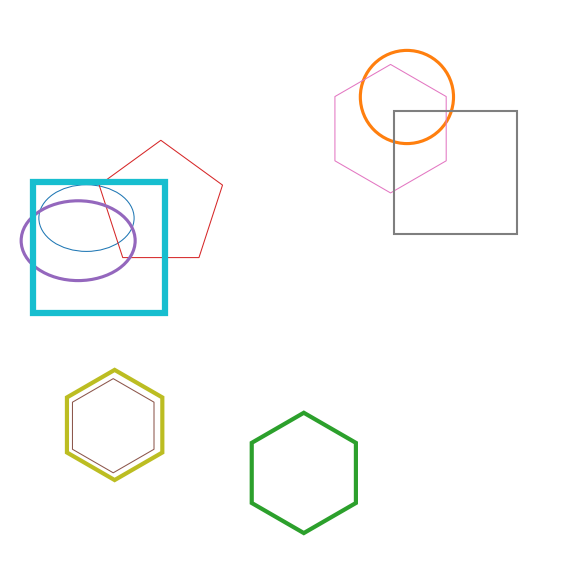[{"shape": "oval", "thickness": 0.5, "radius": 0.41, "center": [0.15, 0.622]}, {"shape": "circle", "thickness": 1.5, "radius": 0.4, "center": [0.705, 0.831]}, {"shape": "hexagon", "thickness": 2, "radius": 0.52, "center": [0.526, 0.18]}, {"shape": "pentagon", "thickness": 0.5, "radius": 0.56, "center": [0.279, 0.644]}, {"shape": "oval", "thickness": 1.5, "radius": 0.49, "center": [0.135, 0.582]}, {"shape": "hexagon", "thickness": 0.5, "radius": 0.41, "center": [0.196, 0.262]}, {"shape": "hexagon", "thickness": 0.5, "radius": 0.56, "center": [0.676, 0.776]}, {"shape": "square", "thickness": 1, "radius": 0.53, "center": [0.789, 0.7]}, {"shape": "hexagon", "thickness": 2, "radius": 0.48, "center": [0.199, 0.263]}, {"shape": "square", "thickness": 3, "radius": 0.57, "center": [0.172, 0.571]}]